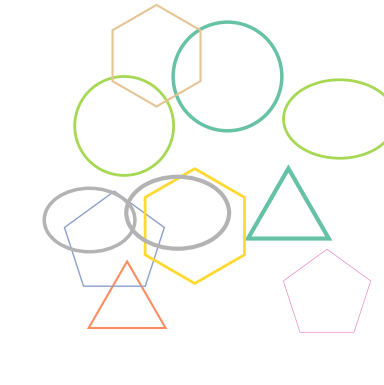[{"shape": "triangle", "thickness": 3, "radius": 0.61, "center": [0.749, 0.441]}, {"shape": "circle", "thickness": 2.5, "radius": 0.71, "center": [0.591, 0.801]}, {"shape": "triangle", "thickness": 1.5, "radius": 0.58, "center": [0.33, 0.206]}, {"shape": "pentagon", "thickness": 1, "radius": 0.68, "center": [0.297, 0.367]}, {"shape": "pentagon", "thickness": 0.5, "radius": 0.6, "center": [0.849, 0.233]}, {"shape": "oval", "thickness": 2, "radius": 0.73, "center": [0.882, 0.691]}, {"shape": "circle", "thickness": 2, "radius": 0.64, "center": [0.323, 0.673]}, {"shape": "hexagon", "thickness": 2, "radius": 0.75, "center": [0.506, 0.413]}, {"shape": "hexagon", "thickness": 1.5, "radius": 0.66, "center": [0.407, 0.855]}, {"shape": "oval", "thickness": 3, "radius": 0.67, "center": [0.462, 0.447]}, {"shape": "oval", "thickness": 2.5, "radius": 0.59, "center": [0.233, 0.429]}]